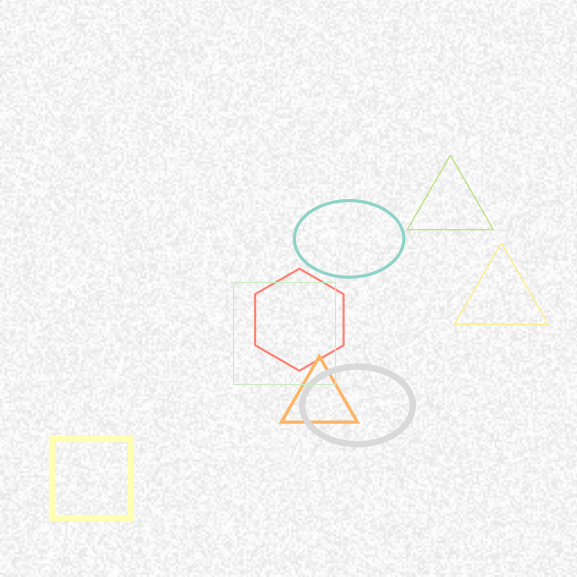[{"shape": "oval", "thickness": 1.5, "radius": 0.47, "center": [0.604, 0.585]}, {"shape": "square", "thickness": 3, "radius": 0.34, "center": [0.158, 0.171]}, {"shape": "hexagon", "thickness": 1, "radius": 0.44, "center": [0.518, 0.446]}, {"shape": "triangle", "thickness": 1.5, "radius": 0.38, "center": [0.553, 0.306]}, {"shape": "triangle", "thickness": 0.5, "radius": 0.43, "center": [0.78, 0.644]}, {"shape": "oval", "thickness": 3, "radius": 0.48, "center": [0.619, 0.297]}, {"shape": "square", "thickness": 0.5, "radius": 0.44, "center": [0.492, 0.423]}, {"shape": "triangle", "thickness": 0.5, "radius": 0.47, "center": [0.868, 0.485]}]